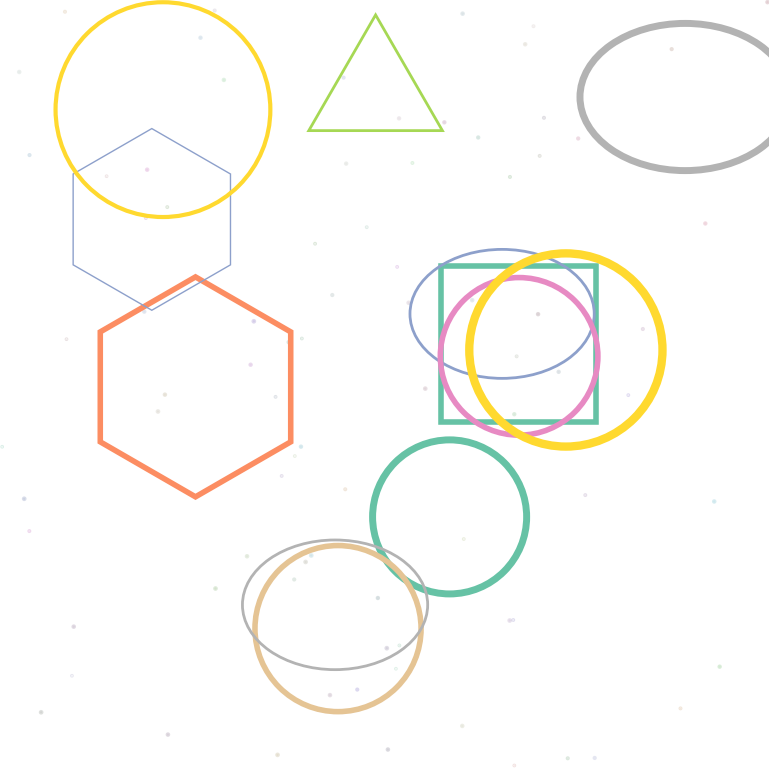[{"shape": "circle", "thickness": 2.5, "radius": 0.5, "center": [0.584, 0.329]}, {"shape": "square", "thickness": 2, "radius": 0.5, "center": [0.673, 0.553]}, {"shape": "hexagon", "thickness": 2, "radius": 0.71, "center": [0.254, 0.498]}, {"shape": "hexagon", "thickness": 0.5, "radius": 0.59, "center": [0.197, 0.715]}, {"shape": "oval", "thickness": 1, "radius": 0.6, "center": [0.652, 0.592]}, {"shape": "circle", "thickness": 2, "radius": 0.51, "center": [0.674, 0.537]}, {"shape": "triangle", "thickness": 1, "radius": 0.5, "center": [0.488, 0.88]}, {"shape": "circle", "thickness": 1.5, "radius": 0.7, "center": [0.212, 0.858]}, {"shape": "circle", "thickness": 3, "radius": 0.63, "center": [0.735, 0.545]}, {"shape": "circle", "thickness": 2, "radius": 0.54, "center": [0.439, 0.184]}, {"shape": "oval", "thickness": 2.5, "radius": 0.68, "center": [0.89, 0.874]}, {"shape": "oval", "thickness": 1, "radius": 0.6, "center": [0.435, 0.215]}]